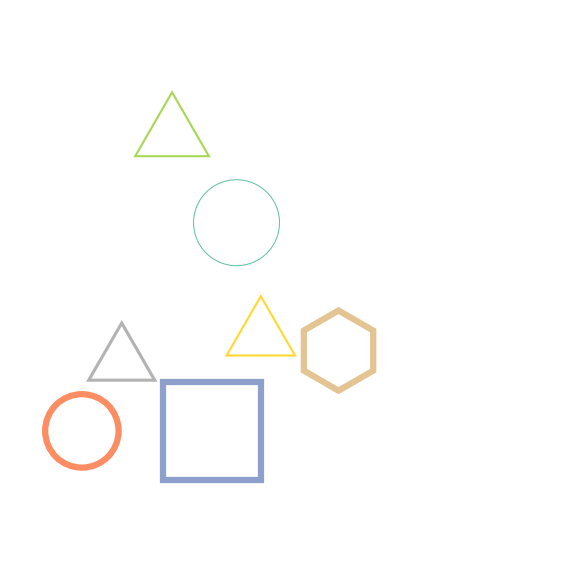[{"shape": "circle", "thickness": 0.5, "radius": 0.37, "center": [0.41, 0.614]}, {"shape": "circle", "thickness": 3, "radius": 0.32, "center": [0.142, 0.253]}, {"shape": "square", "thickness": 3, "radius": 0.42, "center": [0.367, 0.252]}, {"shape": "triangle", "thickness": 1, "radius": 0.37, "center": [0.298, 0.766]}, {"shape": "triangle", "thickness": 1, "radius": 0.34, "center": [0.452, 0.418]}, {"shape": "hexagon", "thickness": 3, "radius": 0.35, "center": [0.586, 0.392]}, {"shape": "triangle", "thickness": 1.5, "radius": 0.33, "center": [0.211, 0.374]}]